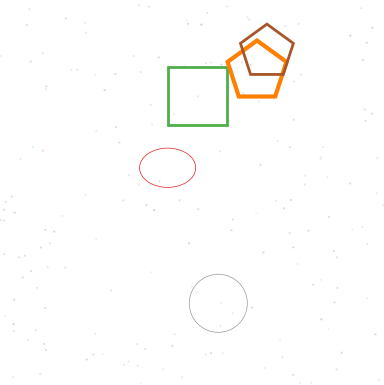[{"shape": "oval", "thickness": 0.5, "radius": 0.36, "center": [0.435, 0.564]}, {"shape": "square", "thickness": 2, "radius": 0.38, "center": [0.514, 0.75]}, {"shape": "pentagon", "thickness": 3, "radius": 0.4, "center": [0.668, 0.814]}, {"shape": "pentagon", "thickness": 2, "radius": 0.36, "center": [0.693, 0.865]}, {"shape": "circle", "thickness": 0.5, "radius": 0.38, "center": [0.567, 0.212]}]